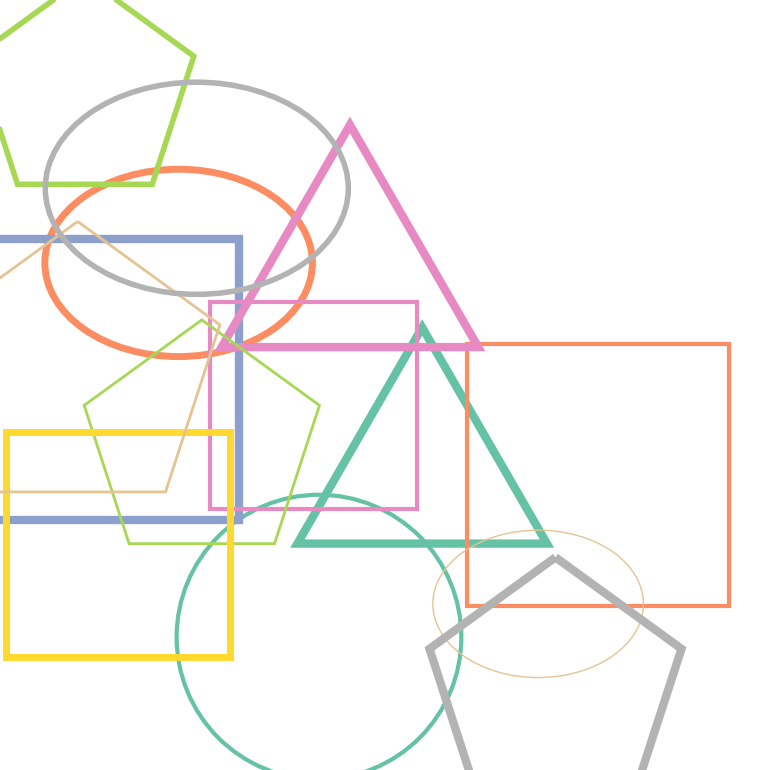[{"shape": "circle", "thickness": 1.5, "radius": 0.92, "center": [0.414, 0.173]}, {"shape": "triangle", "thickness": 3, "radius": 0.94, "center": [0.548, 0.388]}, {"shape": "oval", "thickness": 2.5, "radius": 0.87, "center": [0.232, 0.659]}, {"shape": "square", "thickness": 1.5, "radius": 0.85, "center": [0.776, 0.383]}, {"shape": "square", "thickness": 3, "radius": 0.91, "center": [0.127, 0.508]}, {"shape": "square", "thickness": 1.5, "radius": 0.67, "center": [0.407, 0.473]}, {"shape": "triangle", "thickness": 3, "radius": 0.96, "center": [0.454, 0.645]}, {"shape": "pentagon", "thickness": 2, "radius": 0.74, "center": [0.11, 0.881]}, {"shape": "pentagon", "thickness": 1, "radius": 0.8, "center": [0.262, 0.424]}, {"shape": "square", "thickness": 2.5, "radius": 0.73, "center": [0.153, 0.293]}, {"shape": "pentagon", "thickness": 1, "radius": 0.97, "center": [0.101, 0.518]}, {"shape": "oval", "thickness": 0.5, "radius": 0.68, "center": [0.699, 0.216]}, {"shape": "oval", "thickness": 2, "radius": 0.98, "center": [0.256, 0.755]}, {"shape": "pentagon", "thickness": 3, "radius": 0.86, "center": [0.721, 0.104]}]